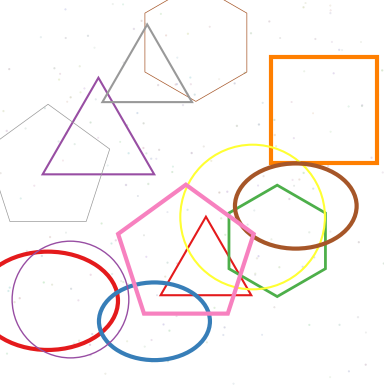[{"shape": "triangle", "thickness": 1.5, "radius": 0.68, "center": [0.535, 0.301]}, {"shape": "oval", "thickness": 3, "radius": 0.91, "center": [0.124, 0.219]}, {"shape": "oval", "thickness": 3, "radius": 0.72, "center": [0.401, 0.166]}, {"shape": "hexagon", "thickness": 2, "radius": 0.72, "center": [0.72, 0.374]}, {"shape": "circle", "thickness": 1, "radius": 0.76, "center": [0.183, 0.222]}, {"shape": "triangle", "thickness": 1.5, "radius": 0.84, "center": [0.256, 0.631]}, {"shape": "square", "thickness": 3, "radius": 0.68, "center": [0.841, 0.714]}, {"shape": "circle", "thickness": 1.5, "radius": 0.94, "center": [0.656, 0.436]}, {"shape": "oval", "thickness": 3, "radius": 0.79, "center": [0.768, 0.465]}, {"shape": "hexagon", "thickness": 0.5, "radius": 0.76, "center": [0.509, 0.889]}, {"shape": "pentagon", "thickness": 3, "radius": 0.93, "center": [0.483, 0.335]}, {"shape": "triangle", "thickness": 1.5, "radius": 0.67, "center": [0.382, 0.802]}, {"shape": "pentagon", "thickness": 0.5, "radius": 0.84, "center": [0.125, 0.561]}]